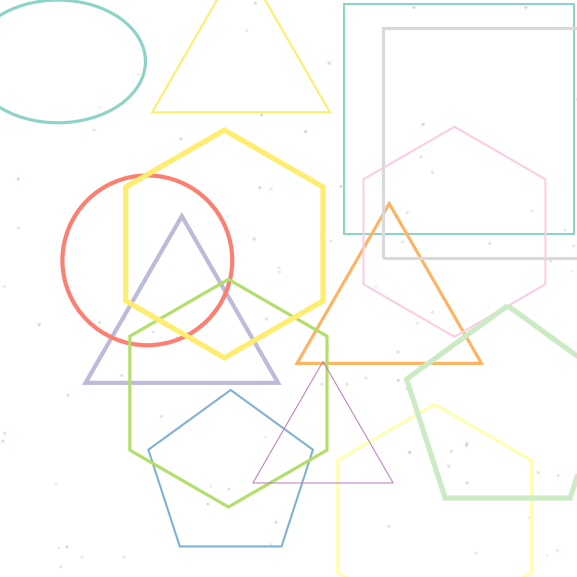[{"shape": "oval", "thickness": 1.5, "radius": 0.76, "center": [0.1, 0.893]}, {"shape": "square", "thickness": 1, "radius": 1.0, "center": [0.795, 0.793]}, {"shape": "hexagon", "thickness": 1.5, "radius": 0.97, "center": [0.753, 0.105]}, {"shape": "triangle", "thickness": 2, "radius": 0.96, "center": [0.315, 0.432]}, {"shape": "circle", "thickness": 2, "radius": 0.74, "center": [0.255, 0.548]}, {"shape": "pentagon", "thickness": 1, "radius": 0.75, "center": [0.399, 0.174]}, {"shape": "triangle", "thickness": 1.5, "radius": 0.92, "center": [0.674, 0.462]}, {"shape": "hexagon", "thickness": 1.5, "radius": 0.99, "center": [0.396, 0.318]}, {"shape": "hexagon", "thickness": 1, "radius": 0.91, "center": [0.787, 0.598]}, {"shape": "square", "thickness": 1.5, "radius": 1.0, "center": [0.863, 0.751]}, {"shape": "triangle", "thickness": 0.5, "radius": 0.7, "center": [0.559, 0.233]}, {"shape": "pentagon", "thickness": 2.5, "radius": 0.92, "center": [0.879, 0.286]}, {"shape": "triangle", "thickness": 1, "radius": 0.89, "center": [0.417, 0.894]}, {"shape": "hexagon", "thickness": 2.5, "radius": 0.99, "center": [0.389, 0.577]}]